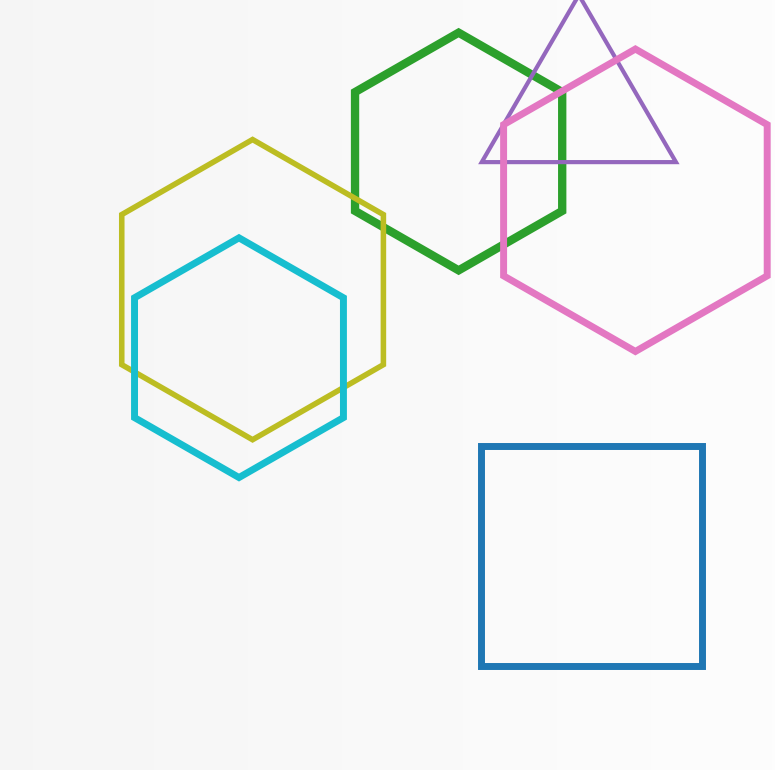[{"shape": "square", "thickness": 2.5, "radius": 0.72, "center": [0.763, 0.278]}, {"shape": "hexagon", "thickness": 3, "radius": 0.77, "center": [0.592, 0.803]}, {"shape": "triangle", "thickness": 1.5, "radius": 0.72, "center": [0.747, 0.862]}, {"shape": "hexagon", "thickness": 2.5, "radius": 0.98, "center": [0.82, 0.74]}, {"shape": "hexagon", "thickness": 2, "radius": 0.97, "center": [0.326, 0.624]}, {"shape": "hexagon", "thickness": 2.5, "radius": 0.78, "center": [0.308, 0.535]}]